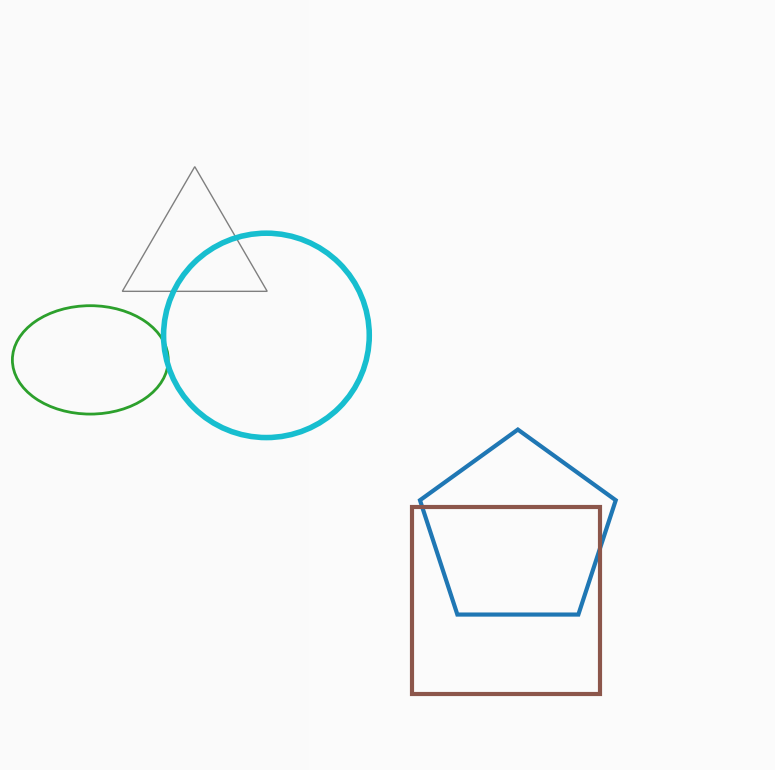[{"shape": "pentagon", "thickness": 1.5, "radius": 0.66, "center": [0.668, 0.309]}, {"shape": "oval", "thickness": 1, "radius": 0.5, "center": [0.117, 0.533]}, {"shape": "square", "thickness": 1.5, "radius": 0.61, "center": [0.652, 0.22]}, {"shape": "triangle", "thickness": 0.5, "radius": 0.54, "center": [0.251, 0.676]}, {"shape": "circle", "thickness": 2, "radius": 0.66, "center": [0.344, 0.564]}]